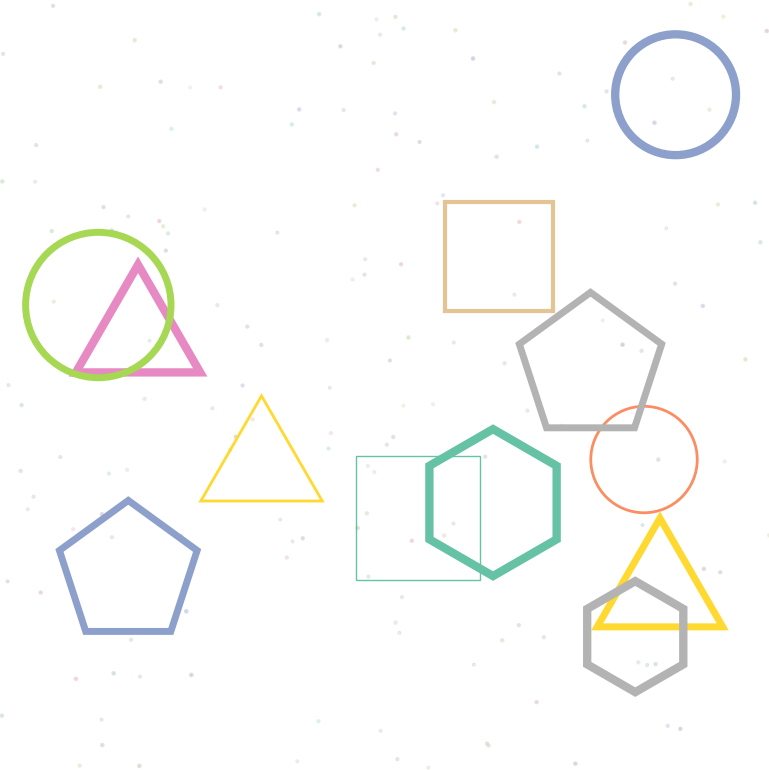[{"shape": "square", "thickness": 0.5, "radius": 0.4, "center": [0.543, 0.327]}, {"shape": "hexagon", "thickness": 3, "radius": 0.48, "center": [0.64, 0.347]}, {"shape": "circle", "thickness": 1, "radius": 0.35, "center": [0.836, 0.403]}, {"shape": "circle", "thickness": 3, "radius": 0.39, "center": [0.877, 0.877]}, {"shape": "pentagon", "thickness": 2.5, "radius": 0.47, "center": [0.167, 0.256]}, {"shape": "triangle", "thickness": 3, "radius": 0.47, "center": [0.179, 0.563]}, {"shape": "circle", "thickness": 2.5, "radius": 0.47, "center": [0.128, 0.604]}, {"shape": "triangle", "thickness": 1, "radius": 0.46, "center": [0.34, 0.395]}, {"shape": "triangle", "thickness": 2.5, "radius": 0.47, "center": [0.857, 0.233]}, {"shape": "square", "thickness": 1.5, "radius": 0.35, "center": [0.648, 0.667]}, {"shape": "pentagon", "thickness": 2.5, "radius": 0.49, "center": [0.767, 0.523]}, {"shape": "hexagon", "thickness": 3, "radius": 0.36, "center": [0.825, 0.173]}]